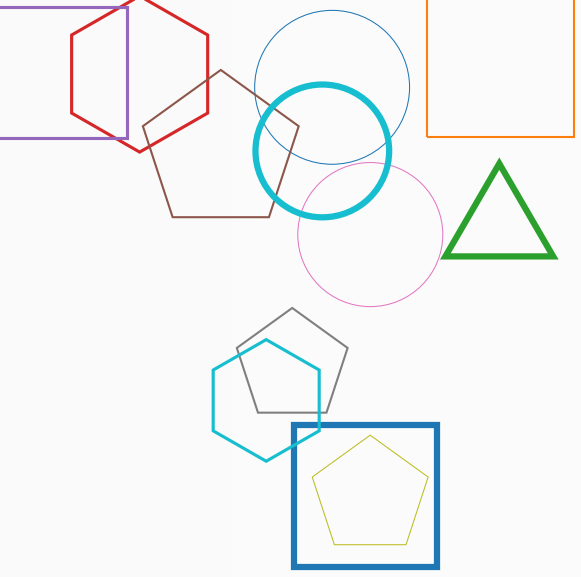[{"shape": "circle", "thickness": 0.5, "radius": 0.67, "center": [0.571, 0.848]}, {"shape": "square", "thickness": 3, "radius": 0.62, "center": [0.629, 0.14]}, {"shape": "square", "thickness": 1, "radius": 0.63, "center": [0.861, 0.889]}, {"shape": "triangle", "thickness": 3, "radius": 0.54, "center": [0.859, 0.609]}, {"shape": "hexagon", "thickness": 1.5, "radius": 0.68, "center": [0.24, 0.871]}, {"shape": "square", "thickness": 1.5, "radius": 0.57, "center": [0.106, 0.874]}, {"shape": "pentagon", "thickness": 1, "radius": 0.7, "center": [0.38, 0.737]}, {"shape": "circle", "thickness": 0.5, "radius": 0.62, "center": [0.637, 0.593]}, {"shape": "pentagon", "thickness": 1, "radius": 0.5, "center": [0.503, 0.366]}, {"shape": "pentagon", "thickness": 0.5, "radius": 0.52, "center": [0.637, 0.141]}, {"shape": "hexagon", "thickness": 1.5, "radius": 0.53, "center": [0.458, 0.306]}, {"shape": "circle", "thickness": 3, "radius": 0.57, "center": [0.555, 0.738]}]